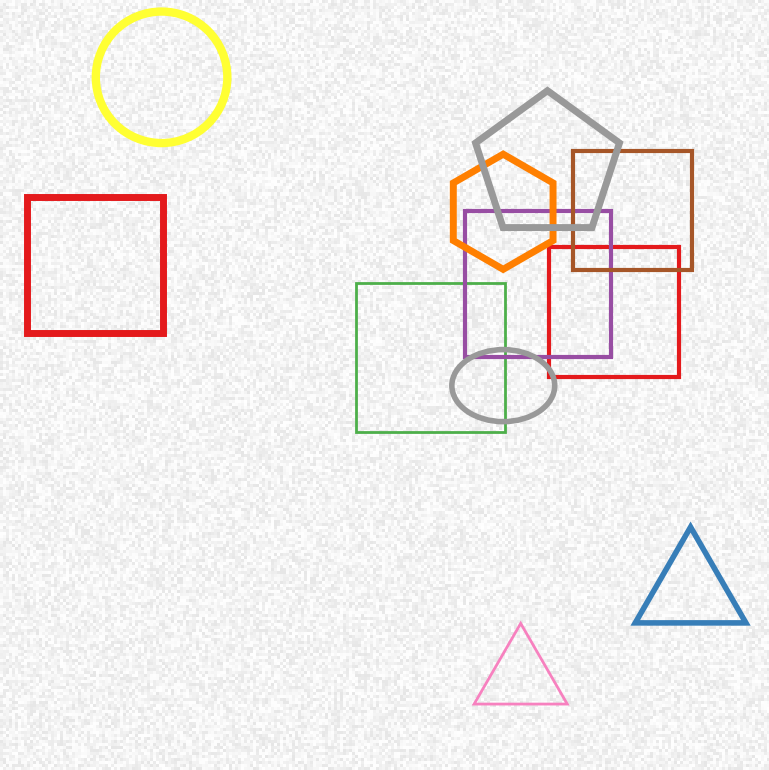[{"shape": "square", "thickness": 2.5, "radius": 0.44, "center": [0.123, 0.656]}, {"shape": "square", "thickness": 1.5, "radius": 0.42, "center": [0.797, 0.595]}, {"shape": "triangle", "thickness": 2, "radius": 0.41, "center": [0.897, 0.233]}, {"shape": "square", "thickness": 1, "radius": 0.48, "center": [0.559, 0.535]}, {"shape": "square", "thickness": 1.5, "radius": 0.48, "center": [0.699, 0.631]}, {"shape": "hexagon", "thickness": 2.5, "radius": 0.37, "center": [0.653, 0.725]}, {"shape": "circle", "thickness": 3, "radius": 0.43, "center": [0.21, 0.9]}, {"shape": "square", "thickness": 1.5, "radius": 0.39, "center": [0.822, 0.726]}, {"shape": "triangle", "thickness": 1, "radius": 0.35, "center": [0.676, 0.121]}, {"shape": "pentagon", "thickness": 2.5, "radius": 0.49, "center": [0.711, 0.784]}, {"shape": "oval", "thickness": 2, "radius": 0.33, "center": [0.654, 0.499]}]